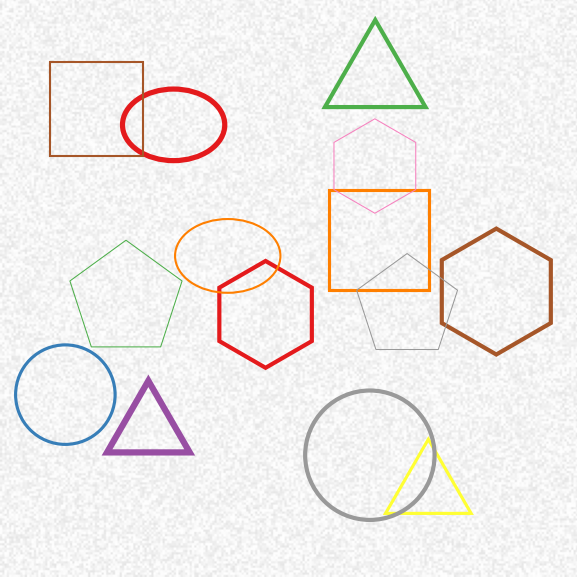[{"shape": "oval", "thickness": 2.5, "radius": 0.44, "center": [0.301, 0.783]}, {"shape": "hexagon", "thickness": 2, "radius": 0.46, "center": [0.46, 0.455]}, {"shape": "circle", "thickness": 1.5, "radius": 0.43, "center": [0.113, 0.316]}, {"shape": "pentagon", "thickness": 0.5, "radius": 0.51, "center": [0.218, 0.481]}, {"shape": "triangle", "thickness": 2, "radius": 0.5, "center": [0.65, 0.864]}, {"shape": "triangle", "thickness": 3, "radius": 0.41, "center": [0.257, 0.257]}, {"shape": "square", "thickness": 1.5, "radius": 0.43, "center": [0.657, 0.583]}, {"shape": "oval", "thickness": 1, "radius": 0.46, "center": [0.394, 0.556]}, {"shape": "triangle", "thickness": 1.5, "radius": 0.43, "center": [0.742, 0.153]}, {"shape": "square", "thickness": 1, "radius": 0.41, "center": [0.167, 0.81]}, {"shape": "hexagon", "thickness": 2, "radius": 0.55, "center": [0.859, 0.494]}, {"shape": "hexagon", "thickness": 0.5, "radius": 0.41, "center": [0.649, 0.712]}, {"shape": "circle", "thickness": 2, "radius": 0.56, "center": [0.64, 0.211]}, {"shape": "pentagon", "thickness": 0.5, "radius": 0.46, "center": [0.705, 0.468]}]